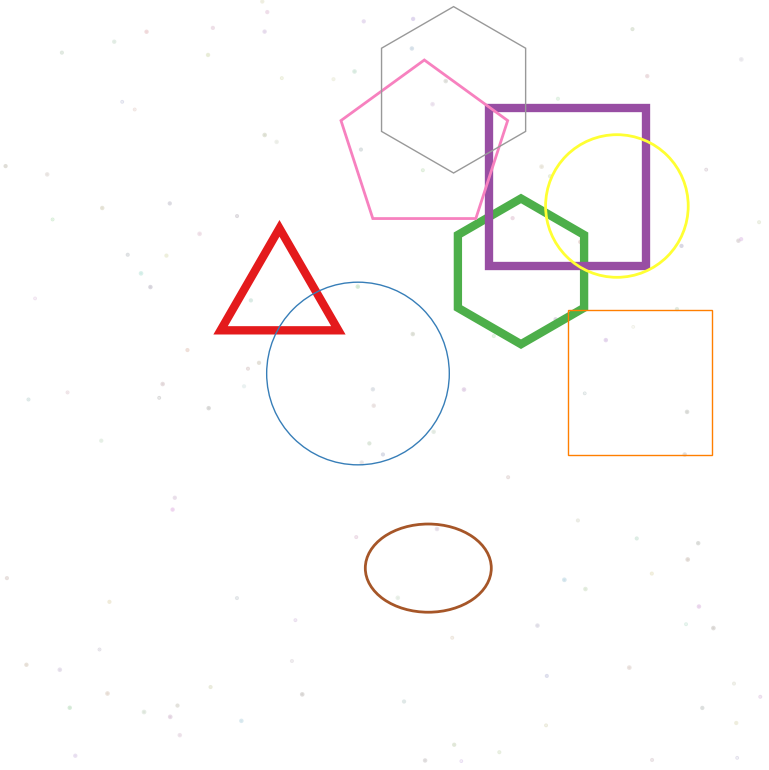[{"shape": "triangle", "thickness": 3, "radius": 0.44, "center": [0.363, 0.615]}, {"shape": "circle", "thickness": 0.5, "radius": 0.59, "center": [0.465, 0.515]}, {"shape": "hexagon", "thickness": 3, "radius": 0.47, "center": [0.677, 0.648]}, {"shape": "square", "thickness": 3, "radius": 0.51, "center": [0.737, 0.757]}, {"shape": "square", "thickness": 0.5, "radius": 0.47, "center": [0.831, 0.503]}, {"shape": "circle", "thickness": 1, "radius": 0.46, "center": [0.801, 0.732]}, {"shape": "oval", "thickness": 1, "radius": 0.41, "center": [0.556, 0.262]}, {"shape": "pentagon", "thickness": 1, "radius": 0.57, "center": [0.551, 0.808]}, {"shape": "hexagon", "thickness": 0.5, "radius": 0.54, "center": [0.589, 0.883]}]